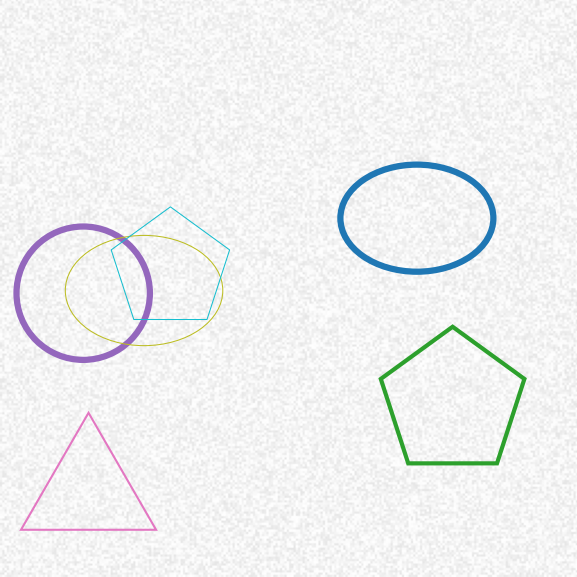[{"shape": "oval", "thickness": 3, "radius": 0.66, "center": [0.722, 0.621]}, {"shape": "pentagon", "thickness": 2, "radius": 0.65, "center": [0.784, 0.303]}, {"shape": "circle", "thickness": 3, "radius": 0.58, "center": [0.144, 0.491]}, {"shape": "triangle", "thickness": 1, "radius": 0.68, "center": [0.153, 0.149]}, {"shape": "oval", "thickness": 0.5, "radius": 0.68, "center": [0.249, 0.496]}, {"shape": "pentagon", "thickness": 0.5, "radius": 0.54, "center": [0.295, 0.533]}]